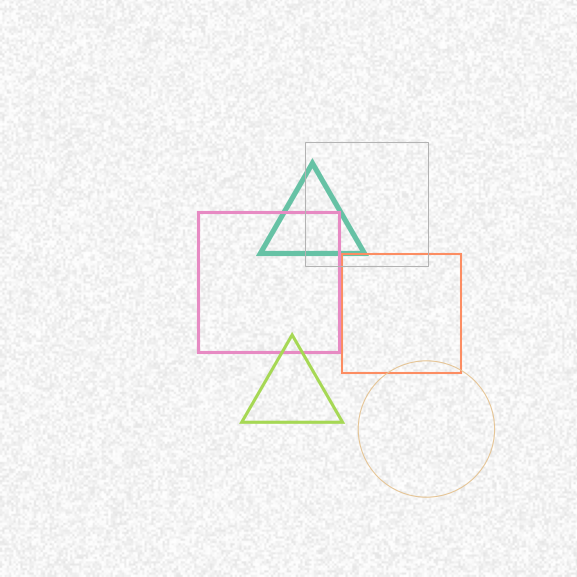[{"shape": "triangle", "thickness": 2.5, "radius": 0.52, "center": [0.541, 0.612]}, {"shape": "square", "thickness": 1, "radius": 0.52, "center": [0.695, 0.457]}, {"shape": "square", "thickness": 1.5, "radius": 0.61, "center": [0.465, 0.511]}, {"shape": "triangle", "thickness": 1.5, "radius": 0.5, "center": [0.506, 0.318]}, {"shape": "circle", "thickness": 0.5, "radius": 0.59, "center": [0.738, 0.256]}, {"shape": "square", "thickness": 0.5, "radius": 0.54, "center": [0.635, 0.646]}]